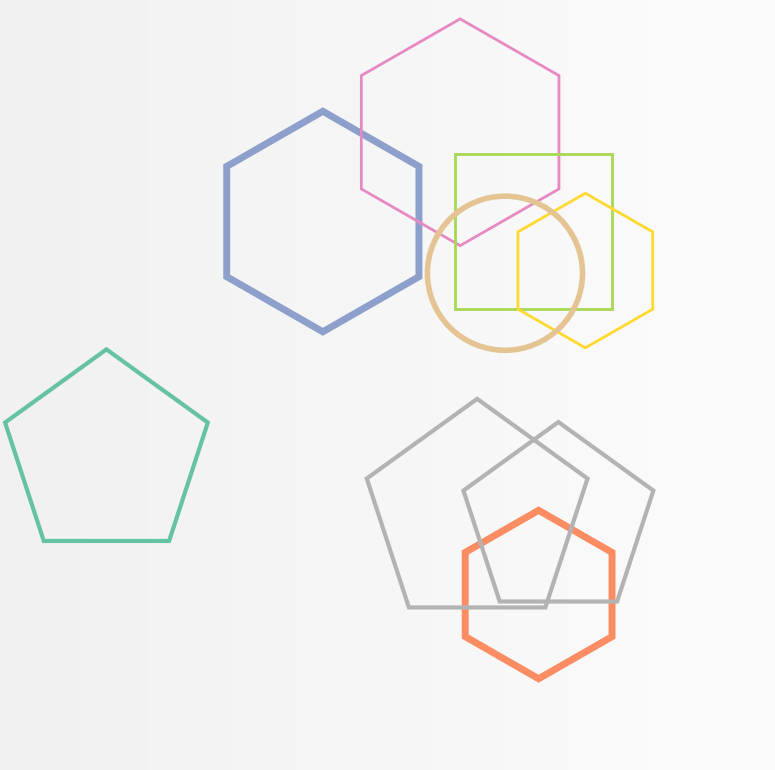[{"shape": "pentagon", "thickness": 1.5, "radius": 0.69, "center": [0.137, 0.409]}, {"shape": "hexagon", "thickness": 2.5, "radius": 0.55, "center": [0.695, 0.228]}, {"shape": "hexagon", "thickness": 2.5, "radius": 0.72, "center": [0.417, 0.712]}, {"shape": "hexagon", "thickness": 1, "radius": 0.74, "center": [0.594, 0.828]}, {"shape": "square", "thickness": 1, "radius": 0.5, "center": [0.688, 0.699]}, {"shape": "hexagon", "thickness": 1, "radius": 0.5, "center": [0.755, 0.649]}, {"shape": "circle", "thickness": 2, "radius": 0.5, "center": [0.652, 0.645]}, {"shape": "pentagon", "thickness": 1.5, "radius": 0.75, "center": [0.616, 0.332]}, {"shape": "pentagon", "thickness": 1.5, "radius": 0.64, "center": [0.721, 0.323]}]